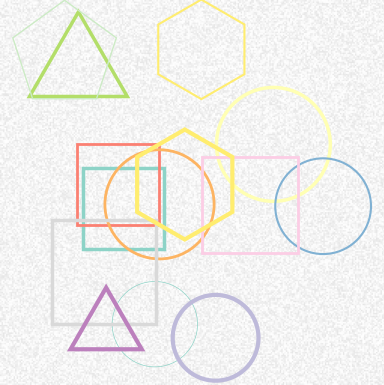[{"shape": "circle", "thickness": 0.5, "radius": 0.55, "center": [0.402, 0.158]}, {"shape": "square", "thickness": 2.5, "radius": 0.52, "center": [0.321, 0.458]}, {"shape": "circle", "thickness": 2.5, "radius": 0.74, "center": [0.71, 0.625]}, {"shape": "circle", "thickness": 3, "radius": 0.56, "center": [0.56, 0.123]}, {"shape": "square", "thickness": 2, "radius": 0.53, "center": [0.306, 0.521]}, {"shape": "circle", "thickness": 1.5, "radius": 0.62, "center": [0.839, 0.464]}, {"shape": "circle", "thickness": 2, "radius": 0.71, "center": [0.414, 0.469]}, {"shape": "triangle", "thickness": 2.5, "radius": 0.73, "center": [0.204, 0.823]}, {"shape": "square", "thickness": 2, "radius": 0.63, "center": [0.65, 0.467]}, {"shape": "square", "thickness": 2.5, "radius": 0.68, "center": [0.269, 0.294]}, {"shape": "triangle", "thickness": 3, "radius": 0.53, "center": [0.276, 0.146]}, {"shape": "pentagon", "thickness": 1, "radius": 0.71, "center": [0.168, 0.858]}, {"shape": "hexagon", "thickness": 1.5, "radius": 0.65, "center": [0.523, 0.872]}, {"shape": "hexagon", "thickness": 3, "radius": 0.71, "center": [0.48, 0.521]}]